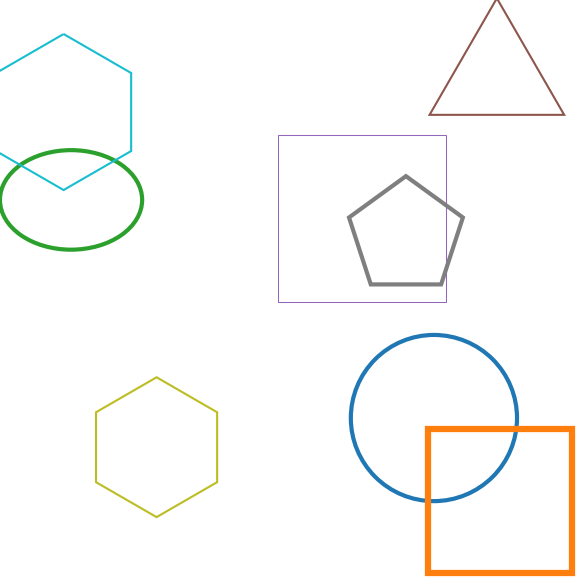[{"shape": "circle", "thickness": 2, "radius": 0.72, "center": [0.751, 0.275]}, {"shape": "square", "thickness": 3, "radius": 0.62, "center": [0.866, 0.132]}, {"shape": "oval", "thickness": 2, "radius": 0.62, "center": [0.123, 0.653]}, {"shape": "square", "thickness": 0.5, "radius": 0.73, "center": [0.626, 0.621]}, {"shape": "triangle", "thickness": 1, "radius": 0.67, "center": [0.86, 0.868]}, {"shape": "pentagon", "thickness": 2, "radius": 0.52, "center": [0.703, 0.59]}, {"shape": "hexagon", "thickness": 1, "radius": 0.61, "center": [0.271, 0.225]}, {"shape": "hexagon", "thickness": 1, "radius": 0.68, "center": [0.11, 0.805]}]